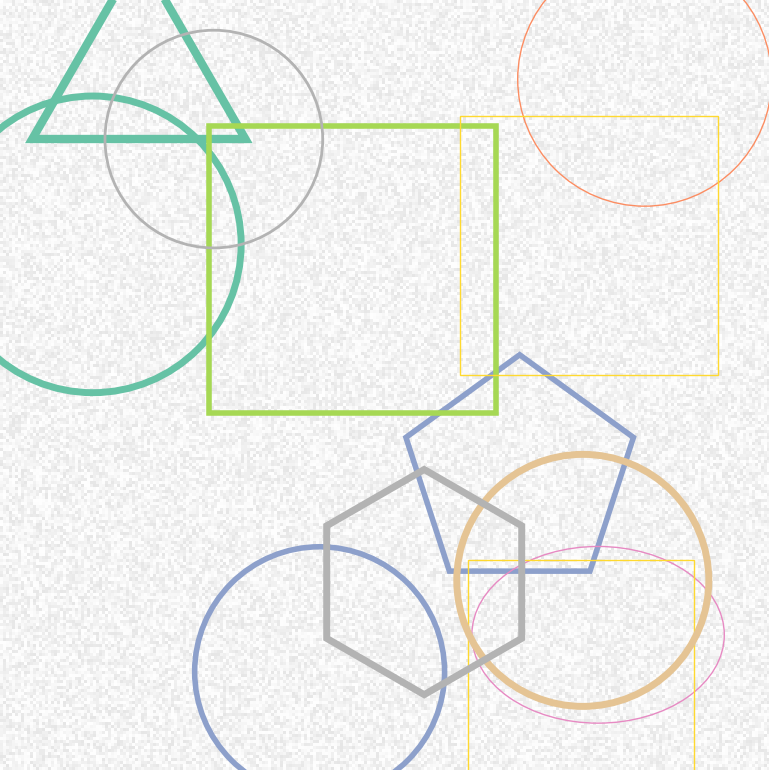[{"shape": "triangle", "thickness": 3, "radius": 0.8, "center": [0.18, 0.899]}, {"shape": "circle", "thickness": 2.5, "radius": 0.96, "center": [0.121, 0.683]}, {"shape": "circle", "thickness": 0.5, "radius": 0.82, "center": [0.837, 0.897]}, {"shape": "circle", "thickness": 2, "radius": 0.81, "center": [0.415, 0.128]}, {"shape": "pentagon", "thickness": 2, "radius": 0.78, "center": [0.675, 0.384]}, {"shape": "oval", "thickness": 0.5, "radius": 0.82, "center": [0.777, 0.176]}, {"shape": "square", "thickness": 2, "radius": 0.93, "center": [0.457, 0.65]}, {"shape": "square", "thickness": 0.5, "radius": 0.84, "center": [0.765, 0.681]}, {"shape": "square", "thickness": 0.5, "radius": 0.73, "center": [0.755, 0.127]}, {"shape": "circle", "thickness": 2.5, "radius": 0.82, "center": [0.757, 0.246]}, {"shape": "hexagon", "thickness": 2.5, "radius": 0.73, "center": [0.551, 0.244]}, {"shape": "circle", "thickness": 1, "radius": 0.71, "center": [0.278, 0.819]}]